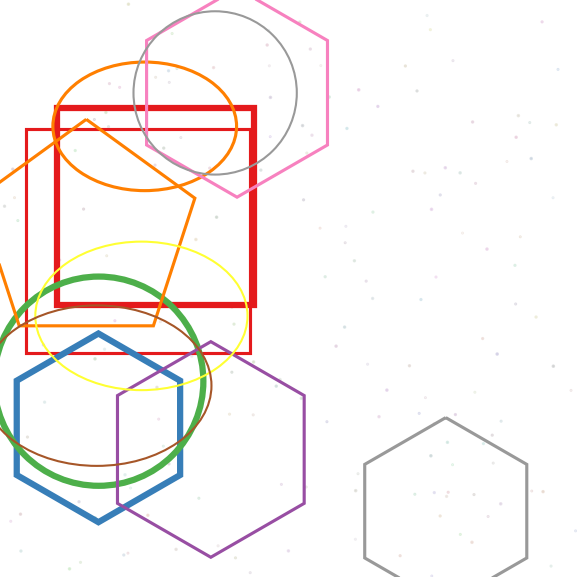[{"shape": "square", "thickness": 3, "radius": 0.85, "center": [0.269, 0.642]}, {"shape": "square", "thickness": 1.5, "radius": 0.97, "center": [0.238, 0.582]}, {"shape": "hexagon", "thickness": 3, "radius": 0.82, "center": [0.17, 0.258]}, {"shape": "circle", "thickness": 3, "radius": 0.91, "center": [0.171, 0.339]}, {"shape": "hexagon", "thickness": 1.5, "radius": 0.93, "center": [0.365, 0.221]}, {"shape": "oval", "thickness": 1.5, "radius": 0.8, "center": [0.251, 0.78]}, {"shape": "pentagon", "thickness": 1.5, "radius": 0.99, "center": [0.149, 0.595]}, {"shape": "oval", "thickness": 1, "radius": 0.92, "center": [0.245, 0.452]}, {"shape": "oval", "thickness": 1, "radius": 0.99, "center": [0.168, 0.331]}, {"shape": "hexagon", "thickness": 1.5, "radius": 0.9, "center": [0.41, 0.839]}, {"shape": "circle", "thickness": 1, "radius": 0.71, "center": [0.373, 0.838]}, {"shape": "hexagon", "thickness": 1.5, "radius": 0.81, "center": [0.772, 0.114]}]